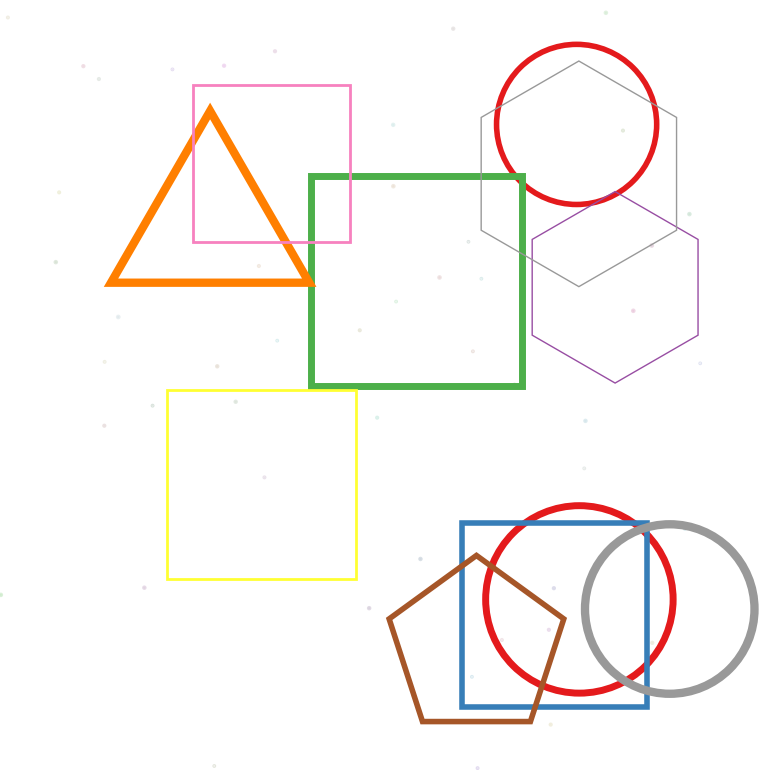[{"shape": "circle", "thickness": 2.5, "radius": 0.61, "center": [0.752, 0.222]}, {"shape": "circle", "thickness": 2, "radius": 0.52, "center": [0.749, 0.838]}, {"shape": "square", "thickness": 2, "radius": 0.6, "center": [0.72, 0.202]}, {"shape": "square", "thickness": 2.5, "radius": 0.68, "center": [0.541, 0.635]}, {"shape": "hexagon", "thickness": 0.5, "radius": 0.62, "center": [0.799, 0.627]}, {"shape": "triangle", "thickness": 3, "radius": 0.74, "center": [0.273, 0.707]}, {"shape": "square", "thickness": 1, "radius": 0.61, "center": [0.34, 0.37]}, {"shape": "pentagon", "thickness": 2, "radius": 0.6, "center": [0.619, 0.159]}, {"shape": "square", "thickness": 1, "radius": 0.51, "center": [0.353, 0.788]}, {"shape": "hexagon", "thickness": 0.5, "radius": 0.73, "center": [0.752, 0.774]}, {"shape": "circle", "thickness": 3, "radius": 0.55, "center": [0.87, 0.209]}]